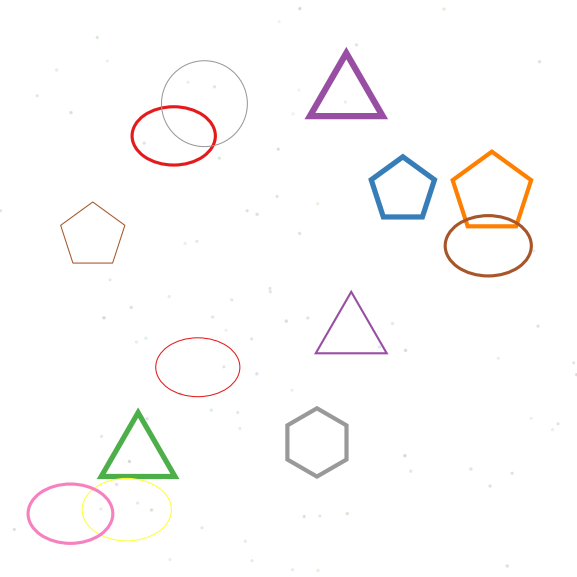[{"shape": "oval", "thickness": 1.5, "radius": 0.36, "center": [0.301, 0.764]}, {"shape": "oval", "thickness": 0.5, "radius": 0.36, "center": [0.343, 0.363]}, {"shape": "pentagon", "thickness": 2.5, "radius": 0.29, "center": [0.698, 0.67]}, {"shape": "triangle", "thickness": 2.5, "radius": 0.37, "center": [0.239, 0.211]}, {"shape": "triangle", "thickness": 1, "radius": 0.35, "center": [0.608, 0.423]}, {"shape": "triangle", "thickness": 3, "radius": 0.36, "center": [0.6, 0.834]}, {"shape": "pentagon", "thickness": 2, "radius": 0.36, "center": [0.852, 0.665]}, {"shape": "oval", "thickness": 0.5, "radius": 0.39, "center": [0.22, 0.117]}, {"shape": "pentagon", "thickness": 0.5, "radius": 0.29, "center": [0.161, 0.591]}, {"shape": "oval", "thickness": 1.5, "radius": 0.37, "center": [0.845, 0.574]}, {"shape": "oval", "thickness": 1.5, "radius": 0.37, "center": [0.122, 0.11]}, {"shape": "circle", "thickness": 0.5, "radius": 0.37, "center": [0.354, 0.82]}, {"shape": "hexagon", "thickness": 2, "radius": 0.3, "center": [0.549, 0.233]}]